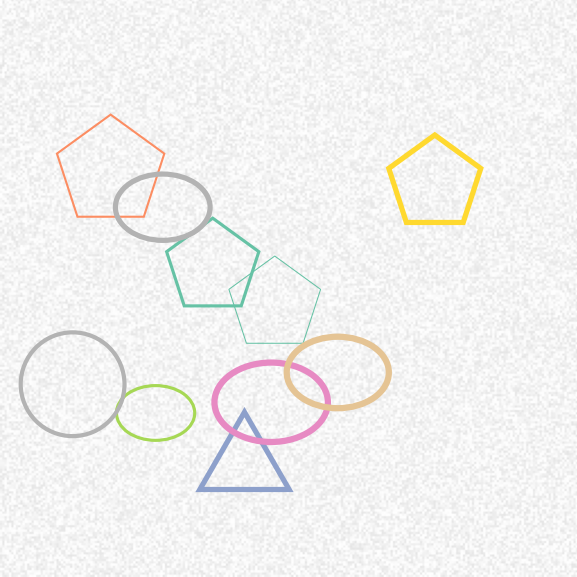[{"shape": "pentagon", "thickness": 1.5, "radius": 0.42, "center": [0.368, 0.537]}, {"shape": "pentagon", "thickness": 0.5, "radius": 0.42, "center": [0.476, 0.472]}, {"shape": "pentagon", "thickness": 1, "radius": 0.49, "center": [0.192, 0.703]}, {"shape": "triangle", "thickness": 2.5, "radius": 0.45, "center": [0.423, 0.196]}, {"shape": "oval", "thickness": 3, "radius": 0.49, "center": [0.47, 0.303]}, {"shape": "oval", "thickness": 1.5, "radius": 0.34, "center": [0.269, 0.284]}, {"shape": "pentagon", "thickness": 2.5, "radius": 0.42, "center": [0.753, 0.682]}, {"shape": "oval", "thickness": 3, "radius": 0.44, "center": [0.585, 0.354]}, {"shape": "oval", "thickness": 2.5, "radius": 0.41, "center": [0.282, 0.64]}, {"shape": "circle", "thickness": 2, "radius": 0.45, "center": [0.126, 0.334]}]